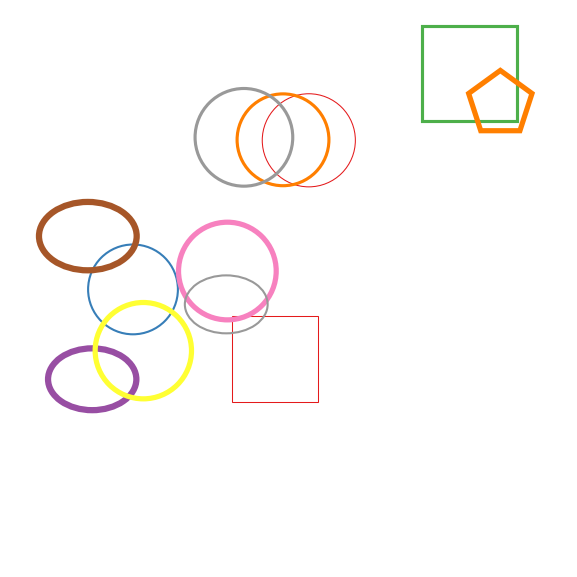[{"shape": "circle", "thickness": 0.5, "radius": 0.4, "center": [0.535, 0.756]}, {"shape": "square", "thickness": 0.5, "radius": 0.37, "center": [0.476, 0.378]}, {"shape": "circle", "thickness": 1, "radius": 0.39, "center": [0.23, 0.498]}, {"shape": "square", "thickness": 1.5, "radius": 0.41, "center": [0.813, 0.872]}, {"shape": "oval", "thickness": 3, "radius": 0.38, "center": [0.16, 0.342]}, {"shape": "circle", "thickness": 1.5, "radius": 0.4, "center": [0.49, 0.757]}, {"shape": "pentagon", "thickness": 2.5, "radius": 0.29, "center": [0.866, 0.819]}, {"shape": "circle", "thickness": 2.5, "radius": 0.42, "center": [0.248, 0.392]}, {"shape": "oval", "thickness": 3, "radius": 0.42, "center": [0.152, 0.59]}, {"shape": "circle", "thickness": 2.5, "radius": 0.42, "center": [0.394, 0.53]}, {"shape": "oval", "thickness": 1, "radius": 0.36, "center": [0.392, 0.472]}, {"shape": "circle", "thickness": 1.5, "radius": 0.42, "center": [0.422, 0.761]}]